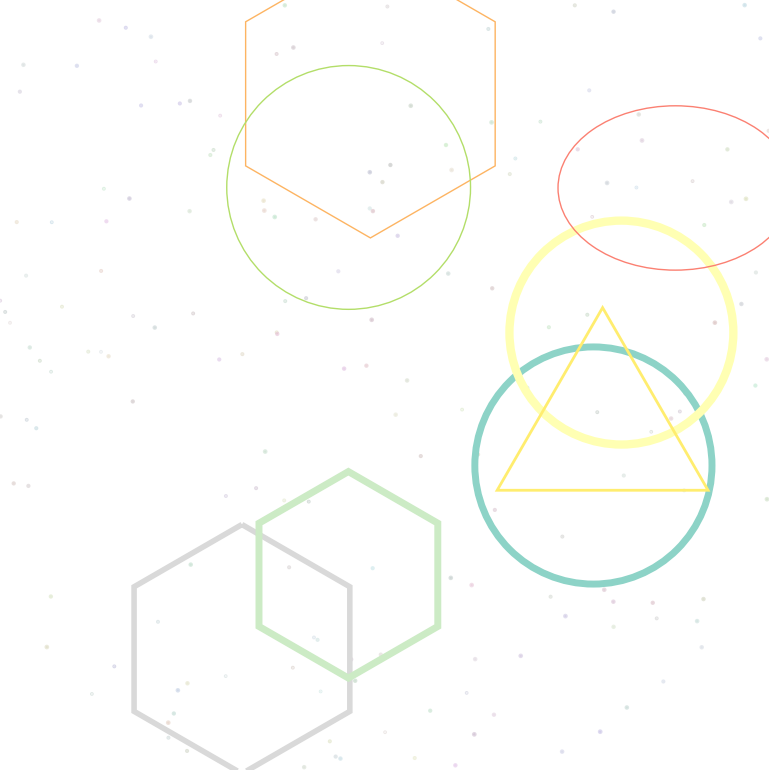[{"shape": "circle", "thickness": 2.5, "radius": 0.77, "center": [0.771, 0.395]}, {"shape": "circle", "thickness": 3, "radius": 0.73, "center": [0.807, 0.568]}, {"shape": "oval", "thickness": 0.5, "radius": 0.76, "center": [0.877, 0.756]}, {"shape": "hexagon", "thickness": 0.5, "radius": 0.94, "center": [0.481, 0.878]}, {"shape": "circle", "thickness": 0.5, "radius": 0.79, "center": [0.453, 0.757]}, {"shape": "hexagon", "thickness": 2, "radius": 0.81, "center": [0.314, 0.157]}, {"shape": "hexagon", "thickness": 2.5, "radius": 0.67, "center": [0.452, 0.253]}, {"shape": "triangle", "thickness": 1, "radius": 0.79, "center": [0.783, 0.442]}]